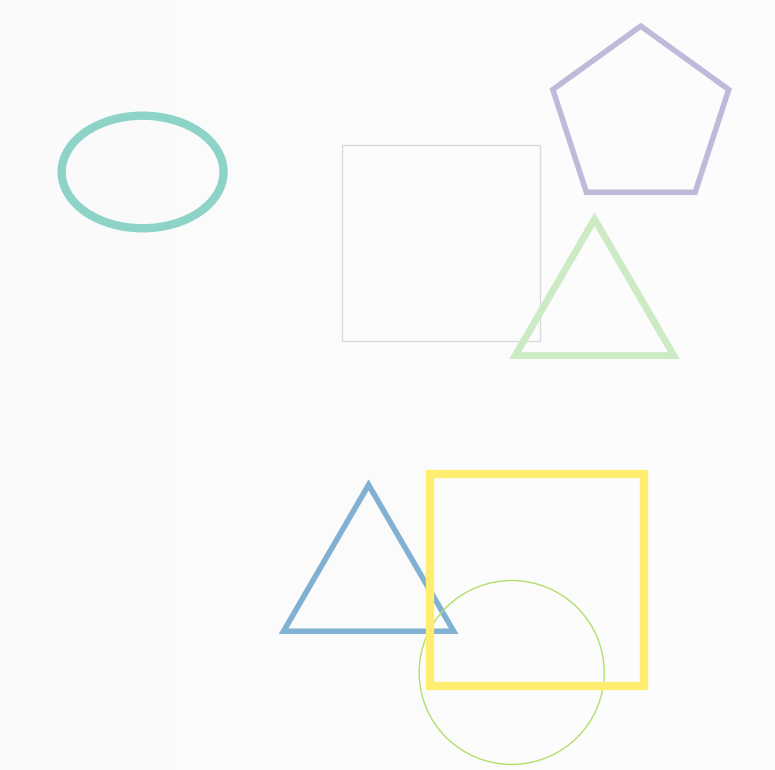[{"shape": "oval", "thickness": 3, "radius": 0.52, "center": [0.184, 0.777]}, {"shape": "pentagon", "thickness": 2, "radius": 0.6, "center": [0.827, 0.847]}, {"shape": "triangle", "thickness": 2, "radius": 0.63, "center": [0.476, 0.244]}, {"shape": "circle", "thickness": 0.5, "radius": 0.6, "center": [0.66, 0.127]}, {"shape": "square", "thickness": 0.5, "radius": 0.64, "center": [0.569, 0.685]}, {"shape": "triangle", "thickness": 2.5, "radius": 0.59, "center": [0.767, 0.597]}, {"shape": "square", "thickness": 3, "radius": 0.69, "center": [0.693, 0.247]}]